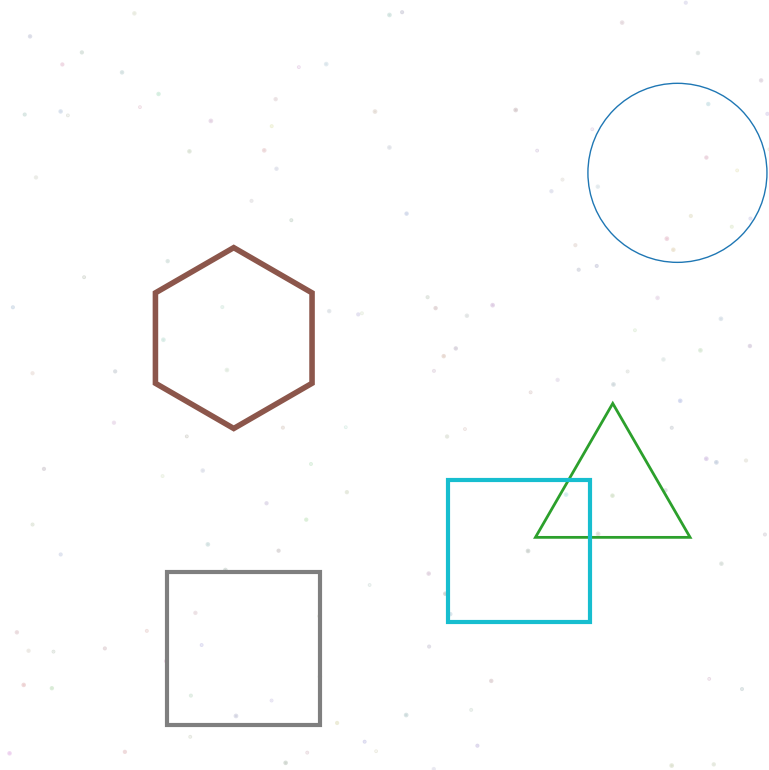[{"shape": "circle", "thickness": 0.5, "radius": 0.58, "center": [0.88, 0.776]}, {"shape": "triangle", "thickness": 1, "radius": 0.58, "center": [0.796, 0.36]}, {"shape": "hexagon", "thickness": 2, "radius": 0.59, "center": [0.304, 0.561]}, {"shape": "square", "thickness": 1.5, "radius": 0.49, "center": [0.316, 0.158]}, {"shape": "square", "thickness": 1.5, "radius": 0.46, "center": [0.675, 0.285]}]